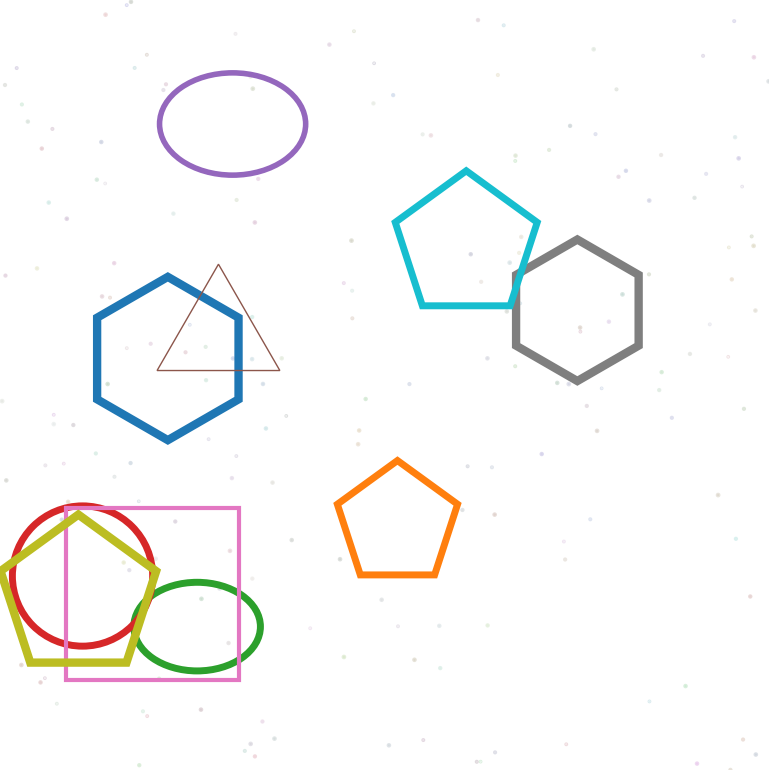[{"shape": "hexagon", "thickness": 3, "radius": 0.53, "center": [0.218, 0.534]}, {"shape": "pentagon", "thickness": 2.5, "radius": 0.41, "center": [0.516, 0.32]}, {"shape": "oval", "thickness": 2.5, "radius": 0.41, "center": [0.256, 0.186]}, {"shape": "circle", "thickness": 2.5, "radius": 0.46, "center": [0.107, 0.252]}, {"shape": "oval", "thickness": 2, "radius": 0.47, "center": [0.302, 0.839]}, {"shape": "triangle", "thickness": 0.5, "radius": 0.46, "center": [0.284, 0.565]}, {"shape": "square", "thickness": 1.5, "radius": 0.56, "center": [0.198, 0.229]}, {"shape": "hexagon", "thickness": 3, "radius": 0.46, "center": [0.75, 0.597]}, {"shape": "pentagon", "thickness": 3, "radius": 0.53, "center": [0.102, 0.225]}, {"shape": "pentagon", "thickness": 2.5, "radius": 0.48, "center": [0.606, 0.681]}]